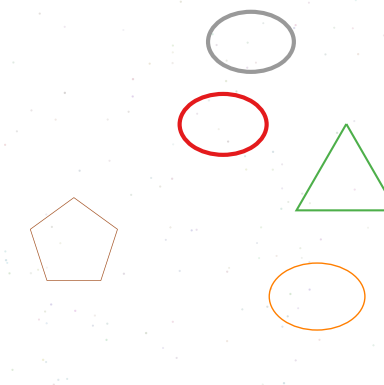[{"shape": "oval", "thickness": 3, "radius": 0.57, "center": [0.58, 0.677]}, {"shape": "triangle", "thickness": 1.5, "radius": 0.75, "center": [0.9, 0.528]}, {"shape": "oval", "thickness": 1, "radius": 0.62, "center": [0.824, 0.23]}, {"shape": "pentagon", "thickness": 0.5, "radius": 0.6, "center": [0.192, 0.368]}, {"shape": "oval", "thickness": 3, "radius": 0.56, "center": [0.652, 0.891]}]